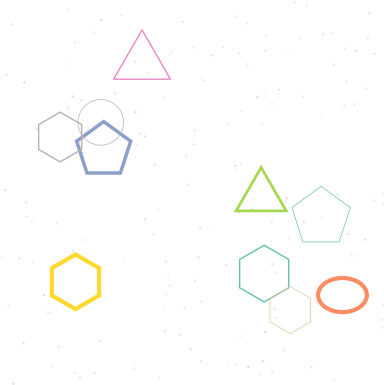[{"shape": "hexagon", "thickness": 1, "radius": 0.37, "center": [0.686, 0.289]}, {"shape": "pentagon", "thickness": 0.5, "radius": 0.4, "center": [0.834, 0.436]}, {"shape": "oval", "thickness": 3, "radius": 0.32, "center": [0.89, 0.234]}, {"shape": "pentagon", "thickness": 2.5, "radius": 0.37, "center": [0.269, 0.61]}, {"shape": "triangle", "thickness": 1, "radius": 0.43, "center": [0.369, 0.837]}, {"shape": "triangle", "thickness": 2, "radius": 0.38, "center": [0.678, 0.49]}, {"shape": "hexagon", "thickness": 3, "radius": 0.35, "center": [0.196, 0.268]}, {"shape": "hexagon", "thickness": 0.5, "radius": 0.3, "center": [0.754, 0.194]}, {"shape": "hexagon", "thickness": 1, "radius": 0.32, "center": [0.156, 0.644]}, {"shape": "circle", "thickness": 0.5, "radius": 0.3, "center": [0.262, 0.682]}]